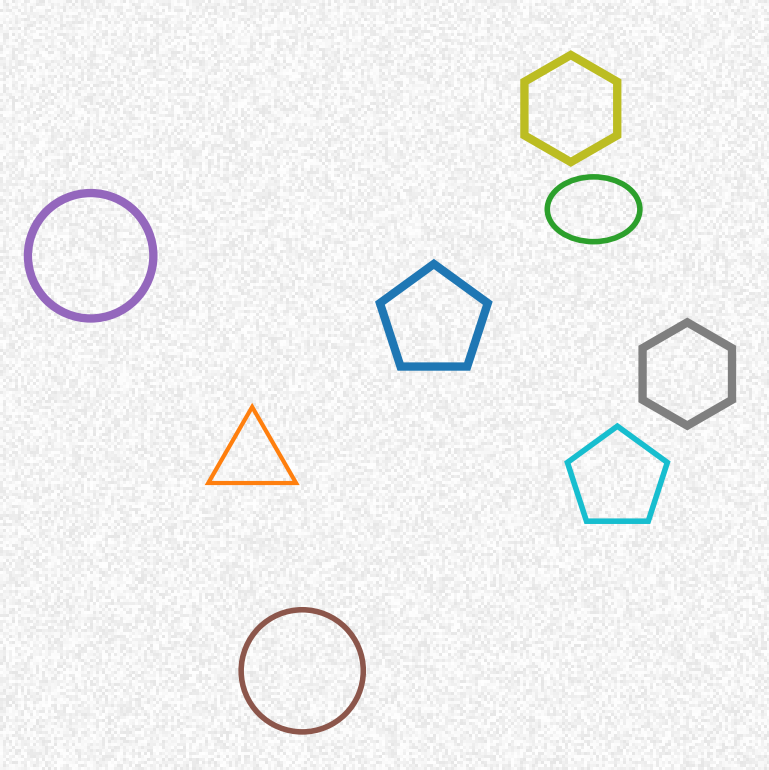[{"shape": "pentagon", "thickness": 3, "radius": 0.37, "center": [0.563, 0.584]}, {"shape": "triangle", "thickness": 1.5, "radius": 0.33, "center": [0.327, 0.406]}, {"shape": "oval", "thickness": 2, "radius": 0.3, "center": [0.771, 0.728]}, {"shape": "circle", "thickness": 3, "radius": 0.41, "center": [0.118, 0.668]}, {"shape": "circle", "thickness": 2, "radius": 0.4, "center": [0.393, 0.129]}, {"shape": "hexagon", "thickness": 3, "radius": 0.34, "center": [0.893, 0.514]}, {"shape": "hexagon", "thickness": 3, "radius": 0.35, "center": [0.741, 0.859]}, {"shape": "pentagon", "thickness": 2, "radius": 0.34, "center": [0.802, 0.378]}]